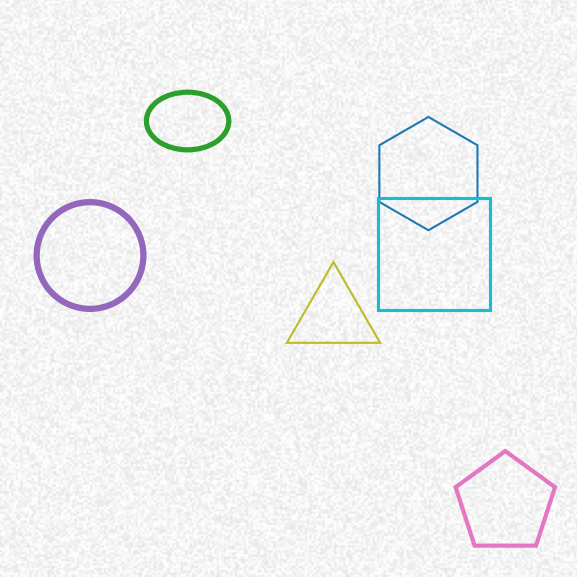[{"shape": "hexagon", "thickness": 1, "radius": 0.49, "center": [0.742, 0.699]}, {"shape": "oval", "thickness": 2.5, "radius": 0.36, "center": [0.325, 0.79]}, {"shape": "circle", "thickness": 3, "radius": 0.46, "center": [0.156, 0.557]}, {"shape": "pentagon", "thickness": 2, "radius": 0.45, "center": [0.875, 0.128]}, {"shape": "triangle", "thickness": 1, "radius": 0.47, "center": [0.577, 0.452]}, {"shape": "square", "thickness": 1.5, "radius": 0.49, "center": [0.751, 0.559]}]